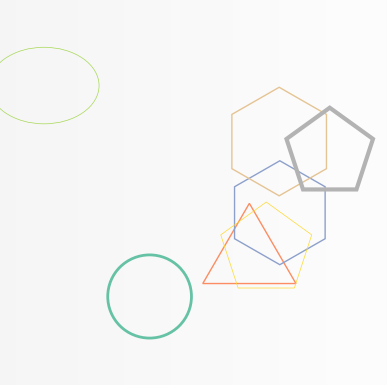[{"shape": "circle", "thickness": 2, "radius": 0.54, "center": [0.386, 0.23]}, {"shape": "triangle", "thickness": 1, "radius": 0.69, "center": [0.644, 0.333]}, {"shape": "hexagon", "thickness": 1, "radius": 0.67, "center": [0.722, 0.447]}, {"shape": "oval", "thickness": 0.5, "radius": 0.71, "center": [0.114, 0.778]}, {"shape": "pentagon", "thickness": 0.5, "radius": 0.62, "center": [0.687, 0.352]}, {"shape": "hexagon", "thickness": 1, "radius": 0.7, "center": [0.72, 0.632]}, {"shape": "pentagon", "thickness": 3, "radius": 0.59, "center": [0.851, 0.603]}]